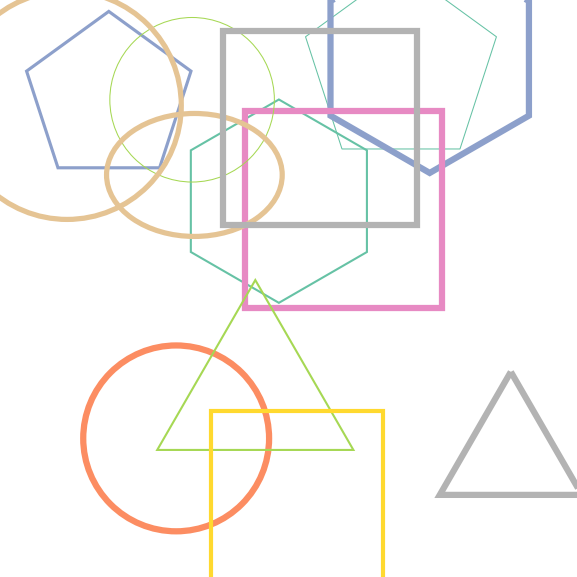[{"shape": "hexagon", "thickness": 1, "radius": 0.88, "center": [0.483, 0.651]}, {"shape": "pentagon", "thickness": 0.5, "radius": 0.87, "center": [0.694, 0.882]}, {"shape": "circle", "thickness": 3, "radius": 0.8, "center": [0.305, 0.24]}, {"shape": "hexagon", "thickness": 3, "radius": 0.99, "center": [0.744, 0.898]}, {"shape": "pentagon", "thickness": 1.5, "radius": 0.75, "center": [0.188, 0.83]}, {"shape": "square", "thickness": 3, "radius": 0.85, "center": [0.594, 0.636]}, {"shape": "triangle", "thickness": 1, "radius": 0.98, "center": [0.442, 0.318]}, {"shape": "circle", "thickness": 0.5, "radius": 0.71, "center": [0.333, 0.826]}, {"shape": "square", "thickness": 2, "radius": 0.75, "center": [0.514, 0.139]}, {"shape": "circle", "thickness": 2.5, "radius": 0.99, "center": [0.116, 0.817]}, {"shape": "oval", "thickness": 2.5, "radius": 0.76, "center": [0.337, 0.696]}, {"shape": "square", "thickness": 3, "radius": 0.84, "center": [0.554, 0.778]}, {"shape": "triangle", "thickness": 3, "radius": 0.71, "center": [0.885, 0.213]}]